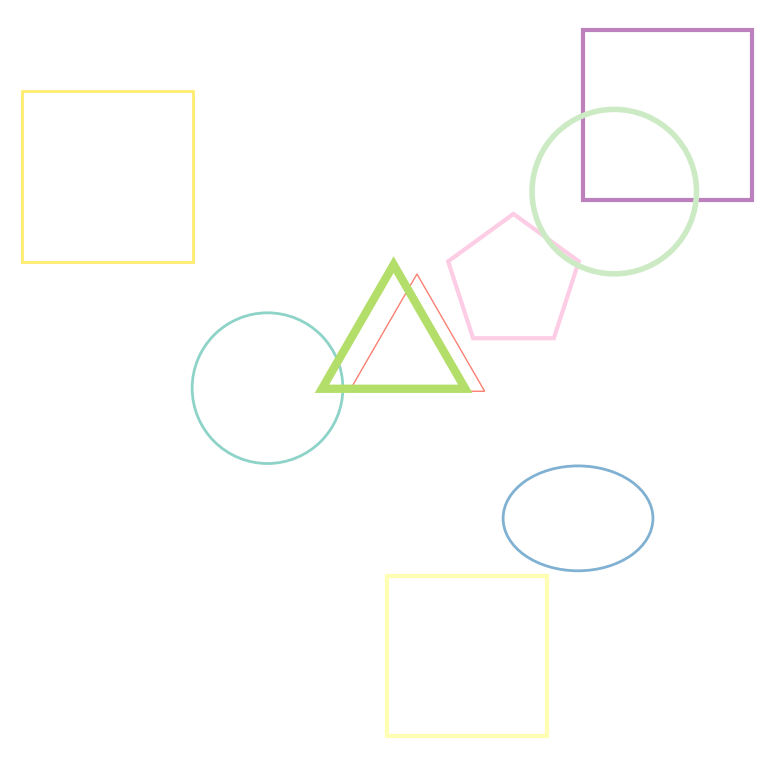[{"shape": "circle", "thickness": 1, "radius": 0.49, "center": [0.347, 0.496]}, {"shape": "square", "thickness": 1.5, "radius": 0.52, "center": [0.606, 0.148]}, {"shape": "triangle", "thickness": 0.5, "radius": 0.51, "center": [0.542, 0.543]}, {"shape": "oval", "thickness": 1, "radius": 0.49, "center": [0.751, 0.327]}, {"shape": "triangle", "thickness": 3, "radius": 0.54, "center": [0.511, 0.549]}, {"shape": "pentagon", "thickness": 1.5, "radius": 0.45, "center": [0.667, 0.633]}, {"shape": "square", "thickness": 1.5, "radius": 0.55, "center": [0.867, 0.851]}, {"shape": "circle", "thickness": 2, "radius": 0.53, "center": [0.798, 0.751]}, {"shape": "square", "thickness": 1, "radius": 0.56, "center": [0.14, 0.771]}]